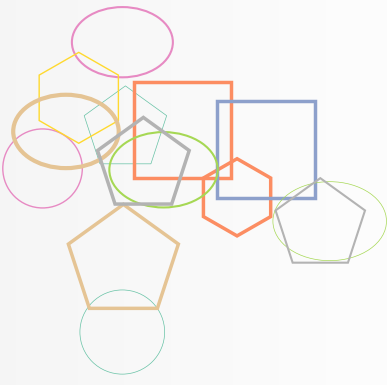[{"shape": "pentagon", "thickness": 0.5, "radius": 0.56, "center": [0.324, 0.665]}, {"shape": "circle", "thickness": 0.5, "radius": 0.55, "center": [0.316, 0.138]}, {"shape": "hexagon", "thickness": 2.5, "radius": 0.5, "center": [0.612, 0.488]}, {"shape": "square", "thickness": 2.5, "radius": 0.62, "center": [0.47, 0.663]}, {"shape": "square", "thickness": 2.5, "radius": 0.63, "center": [0.686, 0.611]}, {"shape": "oval", "thickness": 1.5, "radius": 0.65, "center": [0.316, 0.89]}, {"shape": "circle", "thickness": 1, "radius": 0.51, "center": [0.11, 0.562]}, {"shape": "oval", "thickness": 0.5, "radius": 0.73, "center": [0.851, 0.426]}, {"shape": "oval", "thickness": 1.5, "radius": 0.7, "center": [0.422, 0.559]}, {"shape": "hexagon", "thickness": 1, "radius": 0.59, "center": [0.203, 0.746]}, {"shape": "pentagon", "thickness": 2.5, "radius": 0.75, "center": [0.318, 0.32]}, {"shape": "oval", "thickness": 3, "radius": 0.68, "center": [0.17, 0.659]}, {"shape": "pentagon", "thickness": 2.5, "radius": 0.62, "center": [0.37, 0.571]}, {"shape": "pentagon", "thickness": 1.5, "radius": 0.61, "center": [0.827, 0.416]}]